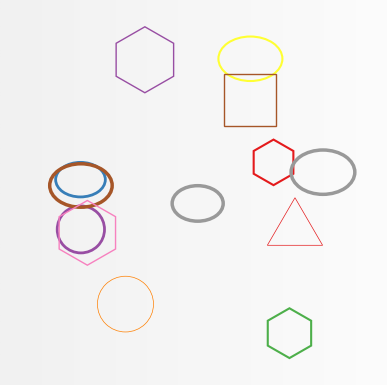[{"shape": "hexagon", "thickness": 1.5, "radius": 0.3, "center": [0.706, 0.578]}, {"shape": "triangle", "thickness": 0.5, "radius": 0.41, "center": [0.761, 0.404]}, {"shape": "oval", "thickness": 2, "radius": 0.32, "center": [0.208, 0.533]}, {"shape": "hexagon", "thickness": 1.5, "radius": 0.32, "center": [0.747, 0.135]}, {"shape": "hexagon", "thickness": 1, "radius": 0.43, "center": [0.374, 0.845]}, {"shape": "circle", "thickness": 2, "radius": 0.31, "center": [0.209, 0.404]}, {"shape": "circle", "thickness": 0.5, "radius": 0.36, "center": [0.324, 0.21]}, {"shape": "oval", "thickness": 1.5, "radius": 0.41, "center": [0.646, 0.847]}, {"shape": "oval", "thickness": 2.5, "radius": 0.4, "center": [0.209, 0.518]}, {"shape": "square", "thickness": 1, "radius": 0.34, "center": [0.645, 0.74]}, {"shape": "hexagon", "thickness": 1, "radius": 0.42, "center": [0.225, 0.395]}, {"shape": "oval", "thickness": 2.5, "radius": 0.41, "center": [0.833, 0.553]}, {"shape": "oval", "thickness": 2.5, "radius": 0.33, "center": [0.51, 0.472]}]